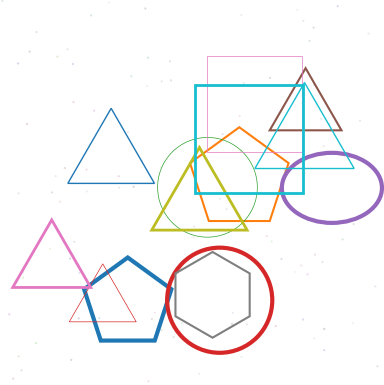[{"shape": "pentagon", "thickness": 3, "radius": 0.6, "center": [0.332, 0.212]}, {"shape": "triangle", "thickness": 1, "radius": 0.65, "center": [0.289, 0.589]}, {"shape": "pentagon", "thickness": 1.5, "radius": 0.67, "center": [0.622, 0.535]}, {"shape": "circle", "thickness": 0.5, "radius": 0.65, "center": [0.539, 0.513]}, {"shape": "circle", "thickness": 3, "radius": 0.68, "center": [0.571, 0.22]}, {"shape": "triangle", "thickness": 0.5, "radius": 0.5, "center": [0.267, 0.214]}, {"shape": "oval", "thickness": 3, "radius": 0.65, "center": [0.862, 0.512]}, {"shape": "triangle", "thickness": 1.5, "radius": 0.54, "center": [0.794, 0.715]}, {"shape": "square", "thickness": 0.5, "radius": 0.62, "center": [0.661, 0.729]}, {"shape": "triangle", "thickness": 2, "radius": 0.58, "center": [0.134, 0.312]}, {"shape": "hexagon", "thickness": 1.5, "radius": 0.56, "center": [0.552, 0.234]}, {"shape": "triangle", "thickness": 2, "radius": 0.72, "center": [0.518, 0.474]}, {"shape": "triangle", "thickness": 1, "radius": 0.74, "center": [0.791, 0.637]}, {"shape": "square", "thickness": 2, "radius": 0.7, "center": [0.648, 0.638]}]